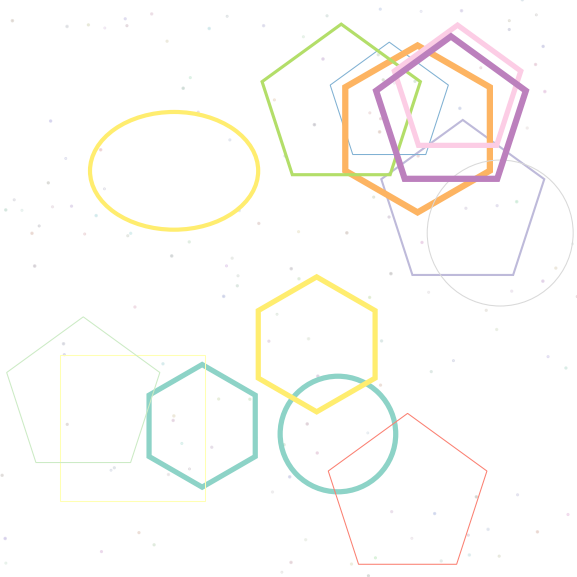[{"shape": "circle", "thickness": 2.5, "radius": 0.5, "center": [0.585, 0.248]}, {"shape": "hexagon", "thickness": 2.5, "radius": 0.53, "center": [0.35, 0.262]}, {"shape": "square", "thickness": 0.5, "radius": 0.63, "center": [0.229, 0.258]}, {"shape": "pentagon", "thickness": 1, "radius": 0.74, "center": [0.801, 0.643]}, {"shape": "pentagon", "thickness": 0.5, "radius": 0.72, "center": [0.706, 0.139]}, {"shape": "pentagon", "thickness": 0.5, "radius": 0.54, "center": [0.674, 0.819]}, {"shape": "hexagon", "thickness": 3, "radius": 0.72, "center": [0.723, 0.776]}, {"shape": "pentagon", "thickness": 1.5, "radius": 0.72, "center": [0.591, 0.813]}, {"shape": "pentagon", "thickness": 2.5, "radius": 0.58, "center": [0.792, 0.841]}, {"shape": "circle", "thickness": 0.5, "radius": 0.63, "center": [0.866, 0.596]}, {"shape": "pentagon", "thickness": 3, "radius": 0.68, "center": [0.781, 0.8]}, {"shape": "pentagon", "thickness": 0.5, "radius": 0.7, "center": [0.144, 0.311]}, {"shape": "hexagon", "thickness": 2.5, "radius": 0.58, "center": [0.548, 0.403]}, {"shape": "oval", "thickness": 2, "radius": 0.73, "center": [0.301, 0.703]}]